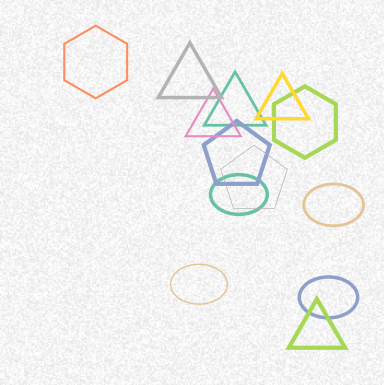[{"shape": "oval", "thickness": 2.5, "radius": 0.37, "center": [0.62, 0.495]}, {"shape": "triangle", "thickness": 2, "radius": 0.46, "center": [0.611, 0.721]}, {"shape": "hexagon", "thickness": 1.5, "radius": 0.47, "center": [0.249, 0.839]}, {"shape": "pentagon", "thickness": 3, "radius": 0.45, "center": [0.615, 0.595]}, {"shape": "oval", "thickness": 2.5, "radius": 0.38, "center": [0.853, 0.228]}, {"shape": "triangle", "thickness": 1.5, "radius": 0.41, "center": [0.554, 0.687]}, {"shape": "hexagon", "thickness": 3, "radius": 0.46, "center": [0.792, 0.683]}, {"shape": "triangle", "thickness": 3, "radius": 0.42, "center": [0.823, 0.139]}, {"shape": "triangle", "thickness": 2.5, "radius": 0.39, "center": [0.733, 0.731]}, {"shape": "oval", "thickness": 1, "radius": 0.37, "center": [0.517, 0.262]}, {"shape": "oval", "thickness": 2, "radius": 0.39, "center": [0.866, 0.468]}, {"shape": "triangle", "thickness": 2.5, "radius": 0.47, "center": [0.493, 0.794]}, {"shape": "pentagon", "thickness": 0.5, "radius": 0.45, "center": [0.66, 0.532]}]